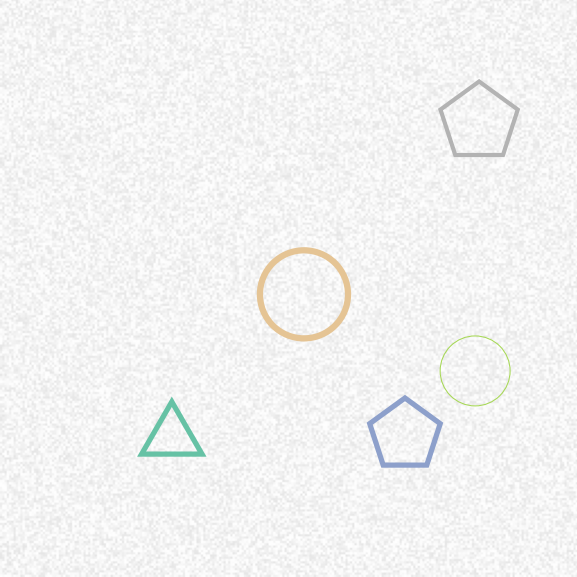[{"shape": "triangle", "thickness": 2.5, "radius": 0.3, "center": [0.298, 0.243]}, {"shape": "pentagon", "thickness": 2.5, "radius": 0.32, "center": [0.701, 0.246]}, {"shape": "circle", "thickness": 0.5, "radius": 0.3, "center": [0.823, 0.357]}, {"shape": "circle", "thickness": 3, "radius": 0.38, "center": [0.526, 0.489]}, {"shape": "pentagon", "thickness": 2, "radius": 0.35, "center": [0.83, 0.788]}]